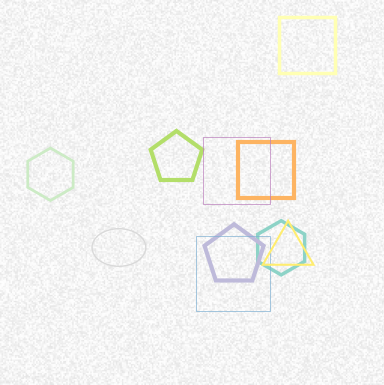[{"shape": "hexagon", "thickness": 2.5, "radius": 0.35, "center": [0.73, 0.356]}, {"shape": "square", "thickness": 2.5, "radius": 0.36, "center": [0.797, 0.883]}, {"shape": "pentagon", "thickness": 3, "radius": 0.4, "center": [0.608, 0.337]}, {"shape": "square", "thickness": 0.5, "radius": 0.49, "center": [0.605, 0.29]}, {"shape": "square", "thickness": 3, "radius": 0.36, "center": [0.691, 0.558]}, {"shape": "pentagon", "thickness": 3, "radius": 0.35, "center": [0.458, 0.589]}, {"shape": "oval", "thickness": 1, "radius": 0.35, "center": [0.309, 0.357]}, {"shape": "square", "thickness": 0.5, "radius": 0.43, "center": [0.614, 0.557]}, {"shape": "hexagon", "thickness": 2, "radius": 0.34, "center": [0.131, 0.547]}, {"shape": "triangle", "thickness": 1.5, "radius": 0.38, "center": [0.748, 0.35]}]